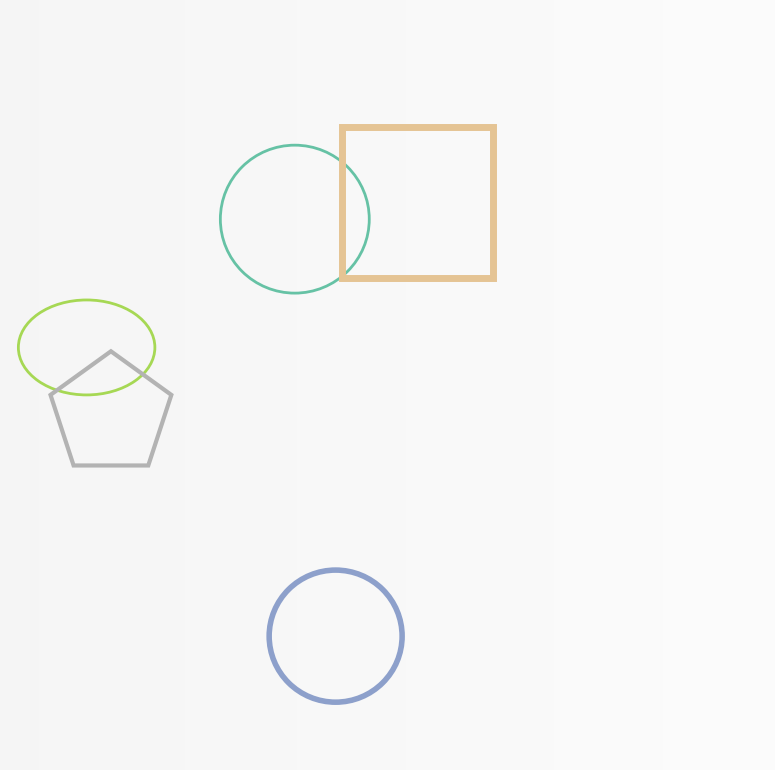[{"shape": "circle", "thickness": 1, "radius": 0.48, "center": [0.38, 0.715]}, {"shape": "circle", "thickness": 2, "radius": 0.43, "center": [0.433, 0.174]}, {"shape": "oval", "thickness": 1, "radius": 0.44, "center": [0.112, 0.549]}, {"shape": "square", "thickness": 2.5, "radius": 0.49, "center": [0.538, 0.737]}, {"shape": "pentagon", "thickness": 1.5, "radius": 0.41, "center": [0.143, 0.462]}]